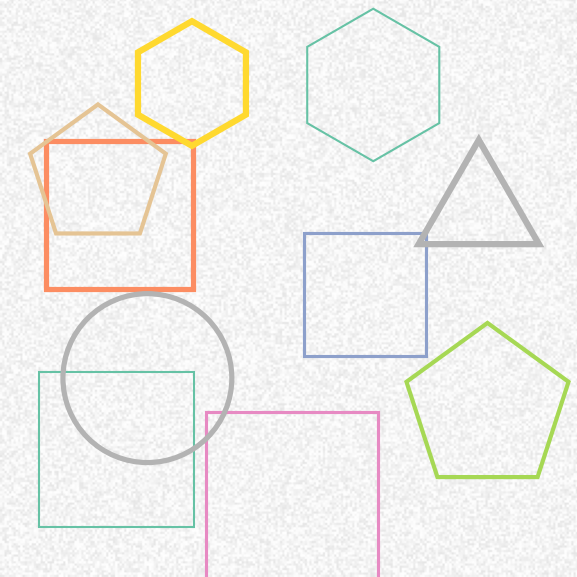[{"shape": "hexagon", "thickness": 1, "radius": 0.66, "center": [0.646, 0.852]}, {"shape": "square", "thickness": 1, "radius": 0.67, "center": [0.202, 0.22]}, {"shape": "square", "thickness": 2.5, "radius": 0.64, "center": [0.207, 0.626]}, {"shape": "square", "thickness": 1.5, "radius": 0.53, "center": [0.632, 0.49]}, {"shape": "square", "thickness": 1.5, "radius": 0.75, "center": [0.506, 0.136]}, {"shape": "pentagon", "thickness": 2, "radius": 0.74, "center": [0.844, 0.292]}, {"shape": "hexagon", "thickness": 3, "radius": 0.54, "center": [0.332, 0.855]}, {"shape": "pentagon", "thickness": 2, "radius": 0.62, "center": [0.17, 0.695]}, {"shape": "circle", "thickness": 2.5, "radius": 0.73, "center": [0.255, 0.344]}, {"shape": "triangle", "thickness": 3, "radius": 0.6, "center": [0.829, 0.637]}]